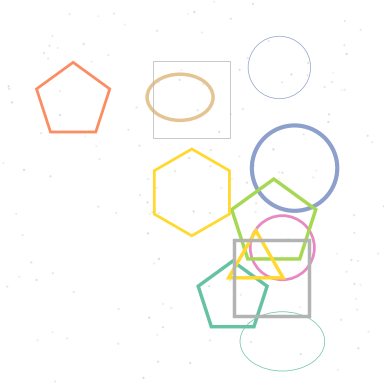[{"shape": "pentagon", "thickness": 2.5, "radius": 0.47, "center": [0.604, 0.228]}, {"shape": "oval", "thickness": 0.5, "radius": 0.55, "center": [0.733, 0.113]}, {"shape": "pentagon", "thickness": 2, "radius": 0.5, "center": [0.19, 0.738]}, {"shape": "circle", "thickness": 0.5, "radius": 0.41, "center": [0.726, 0.825]}, {"shape": "circle", "thickness": 3, "radius": 0.55, "center": [0.765, 0.563]}, {"shape": "circle", "thickness": 2, "radius": 0.42, "center": [0.733, 0.357]}, {"shape": "pentagon", "thickness": 2.5, "radius": 0.57, "center": [0.711, 0.42]}, {"shape": "triangle", "thickness": 2.5, "radius": 0.41, "center": [0.665, 0.319]}, {"shape": "hexagon", "thickness": 2, "radius": 0.56, "center": [0.498, 0.5]}, {"shape": "oval", "thickness": 2.5, "radius": 0.43, "center": [0.468, 0.747]}, {"shape": "square", "thickness": 2.5, "radius": 0.49, "center": [0.705, 0.279]}, {"shape": "square", "thickness": 0.5, "radius": 0.5, "center": [0.497, 0.741]}]